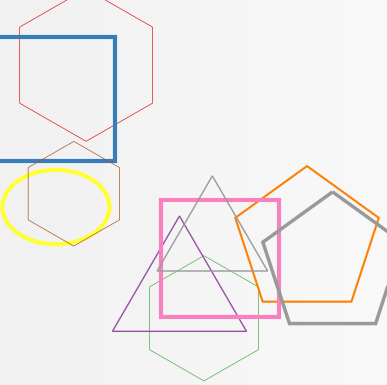[{"shape": "hexagon", "thickness": 0.5, "radius": 0.99, "center": [0.222, 0.831]}, {"shape": "square", "thickness": 3, "radius": 0.81, "center": [0.134, 0.742]}, {"shape": "hexagon", "thickness": 0.5, "radius": 0.81, "center": [0.526, 0.173]}, {"shape": "triangle", "thickness": 1, "radius": 1.0, "center": [0.463, 0.239]}, {"shape": "pentagon", "thickness": 1.5, "radius": 0.97, "center": [0.792, 0.374]}, {"shape": "oval", "thickness": 3, "radius": 0.69, "center": [0.144, 0.462]}, {"shape": "hexagon", "thickness": 0.5, "radius": 0.68, "center": [0.19, 0.497]}, {"shape": "square", "thickness": 3, "radius": 0.76, "center": [0.568, 0.328]}, {"shape": "pentagon", "thickness": 2.5, "radius": 0.95, "center": [0.858, 0.313]}, {"shape": "triangle", "thickness": 1, "radius": 0.82, "center": [0.548, 0.378]}]